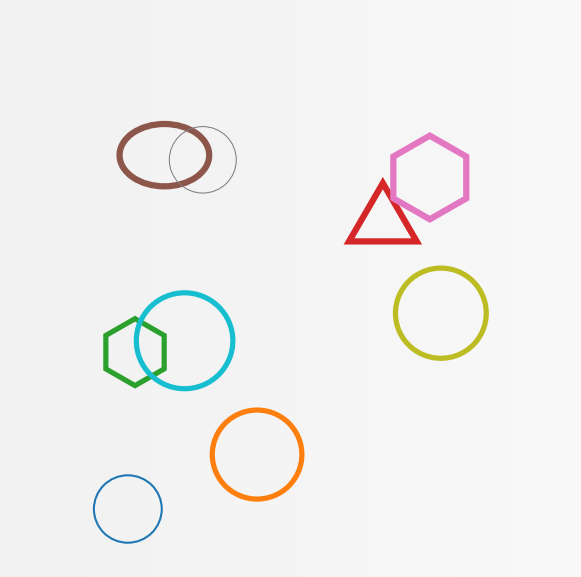[{"shape": "circle", "thickness": 1, "radius": 0.29, "center": [0.22, 0.118]}, {"shape": "circle", "thickness": 2.5, "radius": 0.39, "center": [0.442, 0.212]}, {"shape": "hexagon", "thickness": 2.5, "radius": 0.29, "center": [0.232, 0.389]}, {"shape": "triangle", "thickness": 3, "radius": 0.34, "center": [0.659, 0.615]}, {"shape": "oval", "thickness": 3, "radius": 0.39, "center": [0.283, 0.73]}, {"shape": "hexagon", "thickness": 3, "radius": 0.36, "center": [0.739, 0.692]}, {"shape": "circle", "thickness": 0.5, "radius": 0.29, "center": [0.349, 0.722]}, {"shape": "circle", "thickness": 2.5, "radius": 0.39, "center": [0.758, 0.457]}, {"shape": "circle", "thickness": 2.5, "radius": 0.42, "center": [0.318, 0.409]}]